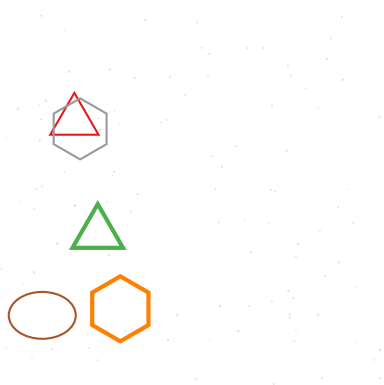[{"shape": "triangle", "thickness": 1.5, "radius": 0.36, "center": [0.193, 0.686]}, {"shape": "triangle", "thickness": 3, "radius": 0.38, "center": [0.254, 0.394]}, {"shape": "hexagon", "thickness": 3, "radius": 0.42, "center": [0.313, 0.198]}, {"shape": "oval", "thickness": 1.5, "radius": 0.44, "center": [0.11, 0.181]}, {"shape": "hexagon", "thickness": 1.5, "radius": 0.4, "center": [0.208, 0.665]}]